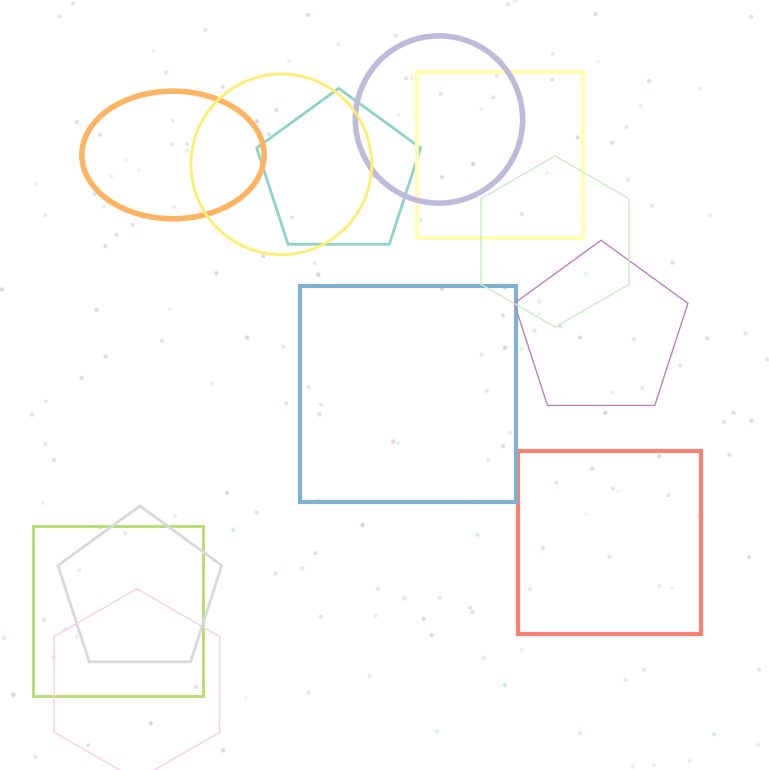[{"shape": "pentagon", "thickness": 1, "radius": 0.56, "center": [0.44, 0.773]}, {"shape": "square", "thickness": 1.5, "radius": 0.54, "center": [0.65, 0.799]}, {"shape": "circle", "thickness": 2, "radius": 0.54, "center": [0.57, 0.845]}, {"shape": "square", "thickness": 1.5, "radius": 0.59, "center": [0.791, 0.295]}, {"shape": "square", "thickness": 1.5, "radius": 0.7, "center": [0.53, 0.489]}, {"shape": "oval", "thickness": 2, "radius": 0.59, "center": [0.225, 0.799]}, {"shape": "square", "thickness": 1, "radius": 0.55, "center": [0.153, 0.206]}, {"shape": "hexagon", "thickness": 0.5, "radius": 0.62, "center": [0.178, 0.111]}, {"shape": "pentagon", "thickness": 1, "radius": 0.56, "center": [0.182, 0.231]}, {"shape": "pentagon", "thickness": 0.5, "radius": 0.59, "center": [0.781, 0.569]}, {"shape": "hexagon", "thickness": 0.5, "radius": 0.56, "center": [0.721, 0.686]}, {"shape": "circle", "thickness": 1, "radius": 0.59, "center": [0.365, 0.787]}]